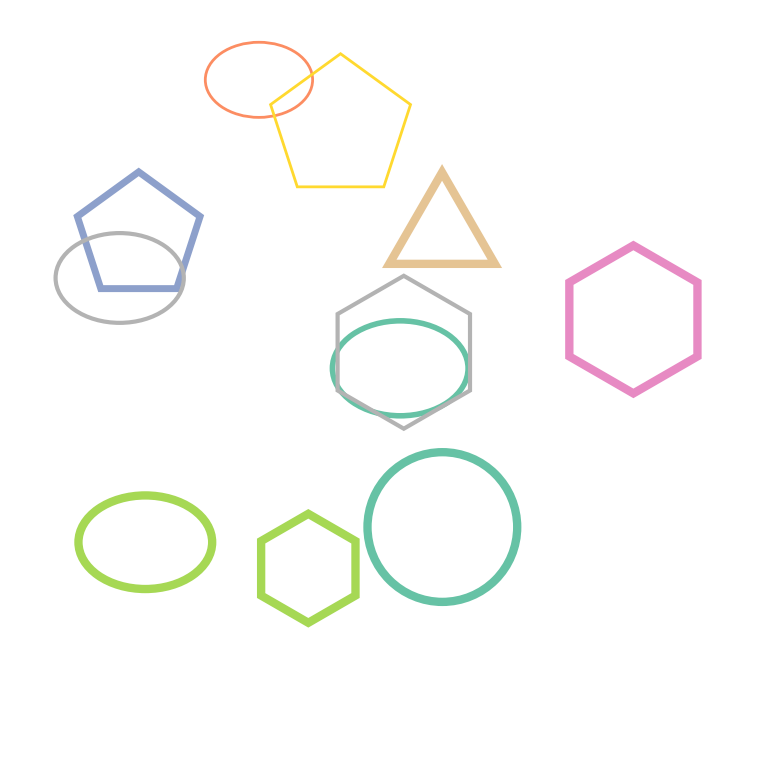[{"shape": "oval", "thickness": 2, "radius": 0.44, "center": [0.52, 0.522]}, {"shape": "circle", "thickness": 3, "radius": 0.49, "center": [0.574, 0.316]}, {"shape": "oval", "thickness": 1, "radius": 0.35, "center": [0.336, 0.896]}, {"shape": "pentagon", "thickness": 2.5, "radius": 0.42, "center": [0.18, 0.693]}, {"shape": "hexagon", "thickness": 3, "radius": 0.48, "center": [0.823, 0.585]}, {"shape": "oval", "thickness": 3, "radius": 0.43, "center": [0.189, 0.296]}, {"shape": "hexagon", "thickness": 3, "radius": 0.35, "center": [0.4, 0.262]}, {"shape": "pentagon", "thickness": 1, "radius": 0.48, "center": [0.442, 0.835]}, {"shape": "triangle", "thickness": 3, "radius": 0.4, "center": [0.574, 0.697]}, {"shape": "hexagon", "thickness": 1.5, "radius": 0.5, "center": [0.524, 0.543]}, {"shape": "oval", "thickness": 1.5, "radius": 0.42, "center": [0.155, 0.639]}]